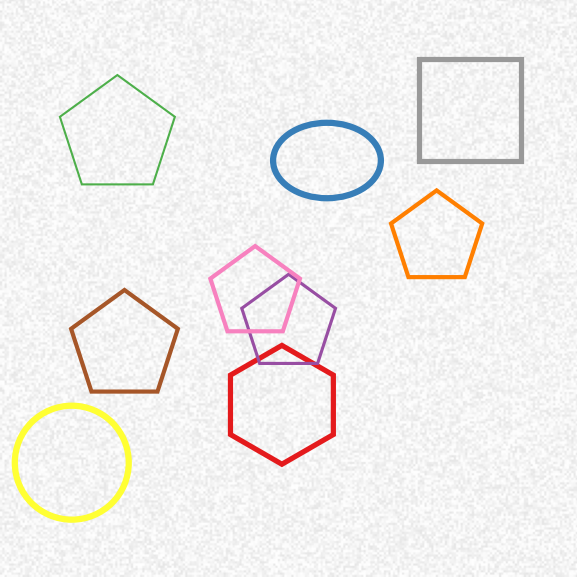[{"shape": "hexagon", "thickness": 2.5, "radius": 0.51, "center": [0.488, 0.298]}, {"shape": "oval", "thickness": 3, "radius": 0.47, "center": [0.566, 0.721]}, {"shape": "pentagon", "thickness": 1, "radius": 0.52, "center": [0.203, 0.765]}, {"shape": "pentagon", "thickness": 1.5, "radius": 0.43, "center": [0.5, 0.439]}, {"shape": "pentagon", "thickness": 2, "radius": 0.42, "center": [0.756, 0.586]}, {"shape": "circle", "thickness": 3, "radius": 0.49, "center": [0.124, 0.198]}, {"shape": "pentagon", "thickness": 2, "radius": 0.49, "center": [0.216, 0.4]}, {"shape": "pentagon", "thickness": 2, "radius": 0.41, "center": [0.442, 0.491]}, {"shape": "square", "thickness": 2.5, "radius": 0.44, "center": [0.814, 0.808]}]